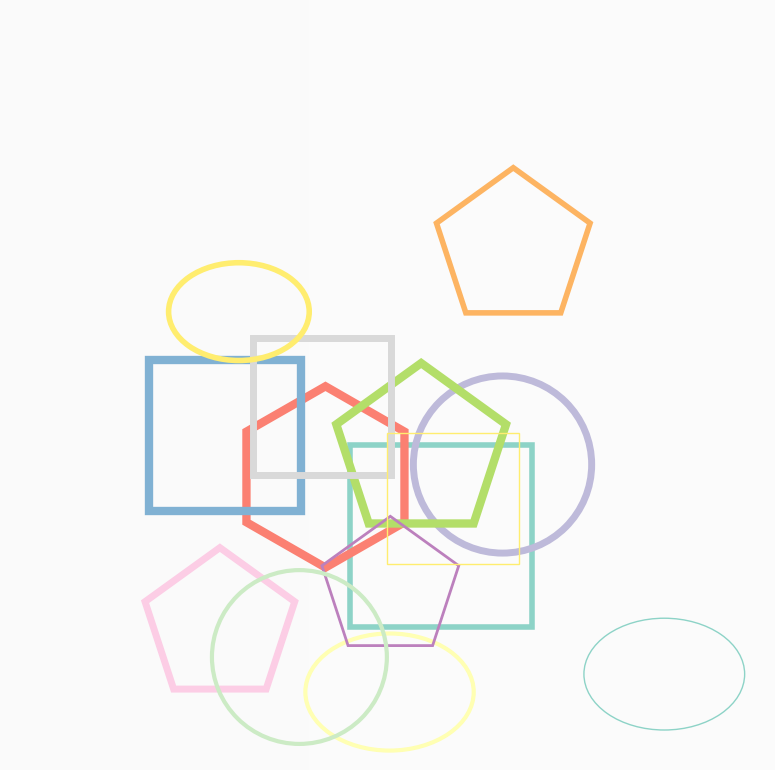[{"shape": "oval", "thickness": 0.5, "radius": 0.52, "center": [0.857, 0.125]}, {"shape": "square", "thickness": 2, "radius": 0.59, "center": [0.569, 0.304]}, {"shape": "oval", "thickness": 1.5, "radius": 0.54, "center": [0.503, 0.101]}, {"shape": "circle", "thickness": 2.5, "radius": 0.58, "center": [0.648, 0.397]}, {"shape": "hexagon", "thickness": 3, "radius": 0.59, "center": [0.42, 0.381]}, {"shape": "square", "thickness": 3, "radius": 0.49, "center": [0.29, 0.435]}, {"shape": "pentagon", "thickness": 2, "radius": 0.52, "center": [0.662, 0.678]}, {"shape": "pentagon", "thickness": 3, "radius": 0.58, "center": [0.543, 0.413]}, {"shape": "pentagon", "thickness": 2.5, "radius": 0.51, "center": [0.284, 0.187]}, {"shape": "square", "thickness": 2.5, "radius": 0.45, "center": [0.415, 0.472]}, {"shape": "pentagon", "thickness": 1, "radius": 0.46, "center": [0.504, 0.237]}, {"shape": "circle", "thickness": 1.5, "radius": 0.56, "center": [0.386, 0.147]}, {"shape": "oval", "thickness": 2, "radius": 0.45, "center": [0.308, 0.595]}, {"shape": "square", "thickness": 0.5, "radius": 0.43, "center": [0.585, 0.353]}]